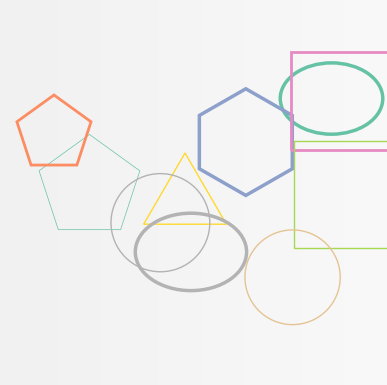[{"shape": "pentagon", "thickness": 0.5, "radius": 0.68, "center": [0.231, 0.514]}, {"shape": "oval", "thickness": 2.5, "radius": 0.66, "center": [0.856, 0.744]}, {"shape": "pentagon", "thickness": 2, "radius": 0.5, "center": [0.139, 0.653]}, {"shape": "hexagon", "thickness": 2.5, "radius": 0.69, "center": [0.634, 0.631]}, {"shape": "square", "thickness": 2, "radius": 0.64, "center": [0.877, 0.738]}, {"shape": "square", "thickness": 1, "radius": 0.7, "center": [0.897, 0.495]}, {"shape": "triangle", "thickness": 1, "radius": 0.62, "center": [0.478, 0.479]}, {"shape": "circle", "thickness": 1, "radius": 0.61, "center": [0.755, 0.28]}, {"shape": "circle", "thickness": 1, "radius": 0.64, "center": [0.414, 0.422]}, {"shape": "oval", "thickness": 2.5, "radius": 0.72, "center": [0.493, 0.346]}]